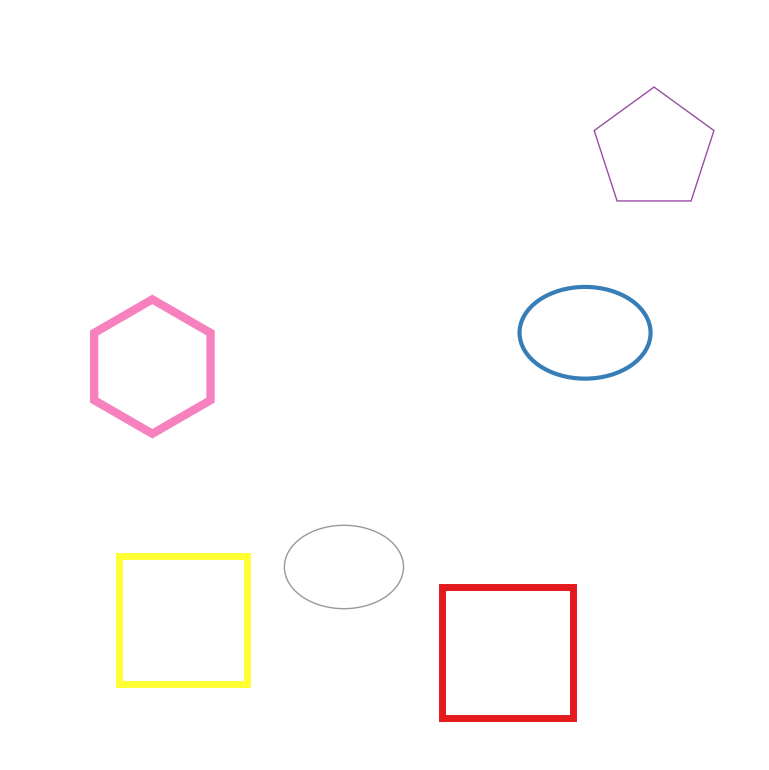[{"shape": "square", "thickness": 2.5, "radius": 0.43, "center": [0.659, 0.153]}, {"shape": "oval", "thickness": 1.5, "radius": 0.43, "center": [0.76, 0.568]}, {"shape": "pentagon", "thickness": 0.5, "radius": 0.41, "center": [0.849, 0.805]}, {"shape": "square", "thickness": 2.5, "radius": 0.42, "center": [0.237, 0.195]}, {"shape": "hexagon", "thickness": 3, "radius": 0.44, "center": [0.198, 0.524]}, {"shape": "oval", "thickness": 0.5, "radius": 0.39, "center": [0.447, 0.264]}]